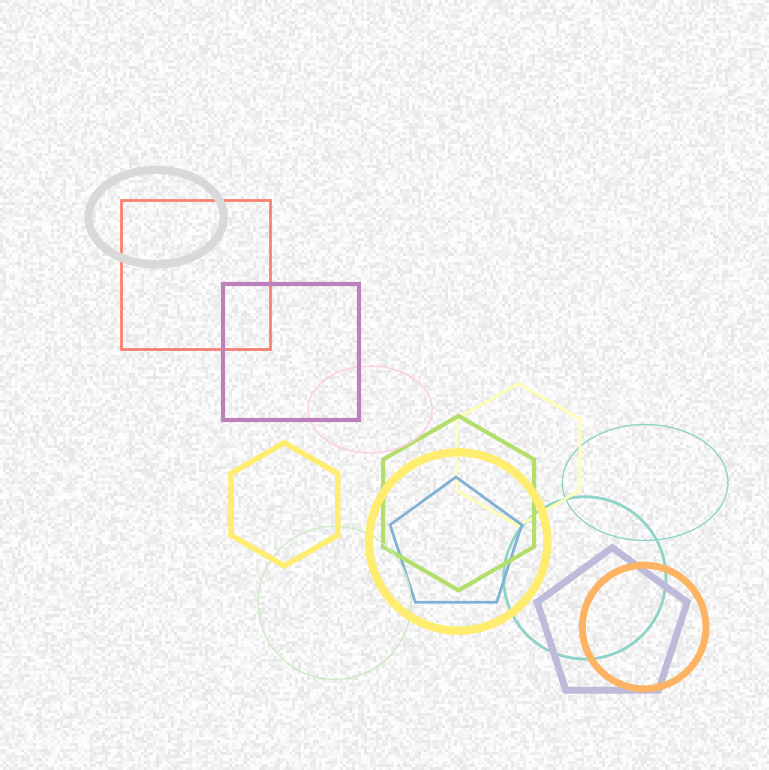[{"shape": "oval", "thickness": 0.5, "radius": 0.54, "center": [0.838, 0.373]}, {"shape": "circle", "thickness": 1, "radius": 0.53, "center": [0.76, 0.25]}, {"shape": "hexagon", "thickness": 1, "radius": 0.46, "center": [0.673, 0.41]}, {"shape": "pentagon", "thickness": 2.5, "radius": 0.51, "center": [0.795, 0.186]}, {"shape": "square", "thickness": 1, "radius": 0.48, "center": [0.254, 0.644]}, {"shape": "pentagon", "thickness": 1, "radius": 0.45, "center": [0.592, 0.291]}, {"shape": "circle", "thickness": 2.5, "radius": 0.4, "center": [0.837, 0.186]}, {"shape": "hexagon", "thickness": 1.5, "radius": 0.57, "center": [0.596, 0.347]}, {"shape": "oval", "thickness": 0.5, "radius": 0.4, "center": [0.481, 0.468]}, {"shape": "oval", "thickness": 3, "radius": 0.44, "center": [0.203, 0.718]}, {"shape": "square", "thickness": 1.5, "radius": 0.44, "center": [0.378, 0.543]}, {"shape": "circle", "thickness": 0.5, "radius": 0.5, "center": [0.434, 0.217]}, {"shape": "circle", "thickness": 3, "radius": 0.58, "center": [0.595, 0.297]}, {"shape": "hexagon", "thickness": 2, "radius": 0.4, "center": [0.369, 0.345]}]